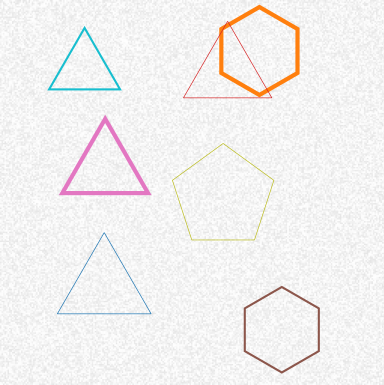[{"shape": "triangle", "thickness": 0.5, "radius": 0.7, "center": [0.271, 0.255]}, {"shape": "hexagon", "thickness": 3, "radius": 0.57, "center": [0.674, 0.868]}, {"shape": "triangle", "thickness": 0.5, "radius": 0.66, "center": [0.591, 0.812]}, {"shape": "hexagon", "thickness": 1.5, "radius": 0.56, "center": [0.732, 0.144]}, {"shape": "triangle", "thickness": 3, "radius": 0.64, "center": [0.273, 0.563]}, {"shape": "pentagon", "thickness": 0.5, "radius": 0.69, "center": [0.58, 0.489]}, {"shape": "triangle", "thickness": 1.5, "radius": 0.53, "center": [0.22, 0.821]}]